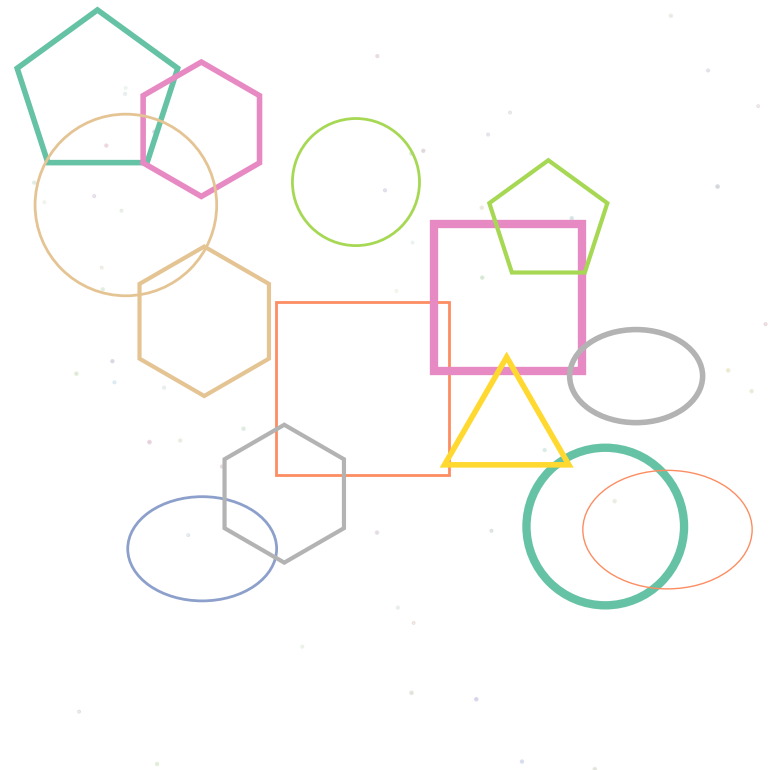[{"shape": "pentagon", "thickness": 2, "radius": 0.55, "center": [0.127, 0.877]}, {"shape": "circle", "thickness": 3, "radius": 0.51, "center": [0.786, 0.316]}, {"shape": "square", "thickness": 1, "radius": 0.56, "center": [0.47, 0.496]}, {"shape": "oval", "thickness": 0.5, "radius": 0.55, "center": [0.867, 0.312]}, {"shape": "oval", "thickness": 1, "radius": 0.48, "center": [0.263, 0.287]}, {"shape": "hexagon", "thickness": 2, "radius": 0.44, "center": [0.261, 0.832]}, {"shape": "square", "thickness": 3, "radius": 0.48, "center": [0.66, 0.613]}, {"shape": "circle", "thickness": 1, "radius": 0.41, "center": [0.462, 0.764]}, {"shape": "pentagon", "thickness": 1.5, "radius": 0.4, "center": [0.712, 0.711]}, {"shape": "triangle", "thickness": 2, "radius": 0.47, "center": [0.658, 0.443]}, {"shape": "hexagon", "thickness": 1.5, "radius": 0.49, "center": [0.265, 0.583]}, {"shape": "circle", "thickness": 1, "radius": 0.59, "center": [0.163, 0.734]}, {"shape": "oval", "thickness": 2, "radius": 0.43, "center": [0.826, 0.512]}, {"shape": "hexagon", "thickness": 1.5, "radius": 0.45, "center": [0.369, 0.359]}]